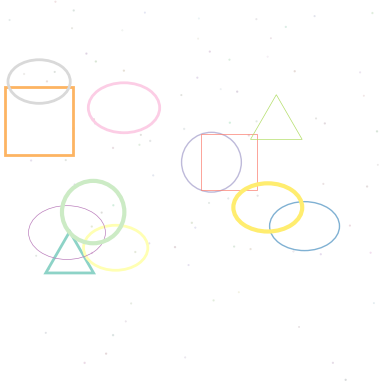[{"shape": "triangle", "thickness": 2, "radius": 0.36, "center": [0.181, 0.327]}, {"shape": "oval", "thickness": 2, "radius": 0.42, "center": [0.3, 0.356]}, {"shape": "circle", "thickness": 1, "radius": 0.39, "center": [0.549, 0.579]}, {"shape": "square", "thickness": 0.5, "radius": 0.36, "center": [0.595, 0.578]}, {"shape": "oval", "thickness": 1, "radius": 0.45, "center": [0.791, 0.413]}, {"shape": "square", "thickness": 2, "radius": 0.44, "center": [0.101, 0.685]}, {"shape": "triangle", "thickness": 0.5, "radius": 0.39, "center": [0.718, 0.677]}, {"shape": "oval", "thickness": 2, "radius": 0.46, "center": [0.322, 0.72]}, {"shape": "oval", "thickness": 2, "radius": 0.4, "center": [0.102, 0.788]}, {"shape": "oval", "thickness": 0.5, "radius": 0.5, "center": [0.174, 0.396]}, {"shape": "circle", "thickness": 3, "radius": 0.41, "center": [0.242, 0.449]}, {"shape": "oval", "thickness": 3, "radius": 0.45, "center": [0.696, 0.461]}]